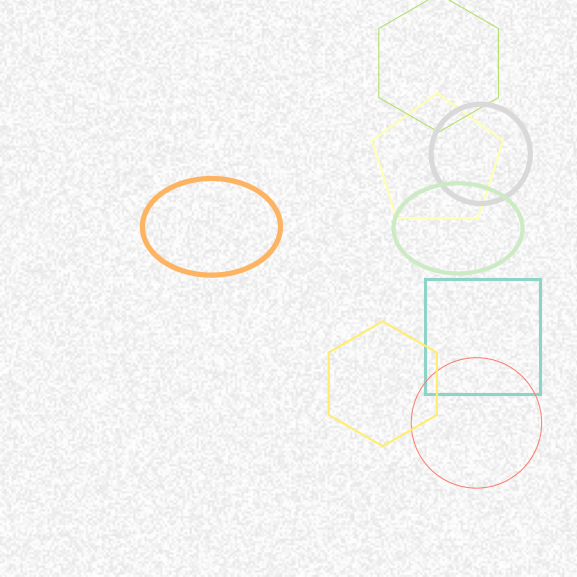[{"shape": "square", "thickness": 1.5, "radius": 0.5, "center": [0.835, 0.416]}, {"shape": "pentagon", "thickness": 1, "radius": 0.6, "center": [0.757, 0.718]}, {"shape": "circle", "thickness": 0.5, "radius": 0.56, "center": [0.825, 0.267]}, {"shape": "oval", "thickness": 2.5, "radius": 0.6, "center": [0.366, 0.606]}, {"shape": "hexagon", "thickness": 0.5, "radius": 0.6, "center": [0.759, 0.89]}, {"shape": "circle", "thickness": 2.5, "radius": 0.43, "center": [0.832, 0.733]}, {"shape": "oval", "thickness": 2, "radius": 0.56, "center": [0.793, 0.604]}, {"shape": "hexagon", "thickness": 1, "radius": 0.54, "center": [0.663, 0.335]}]